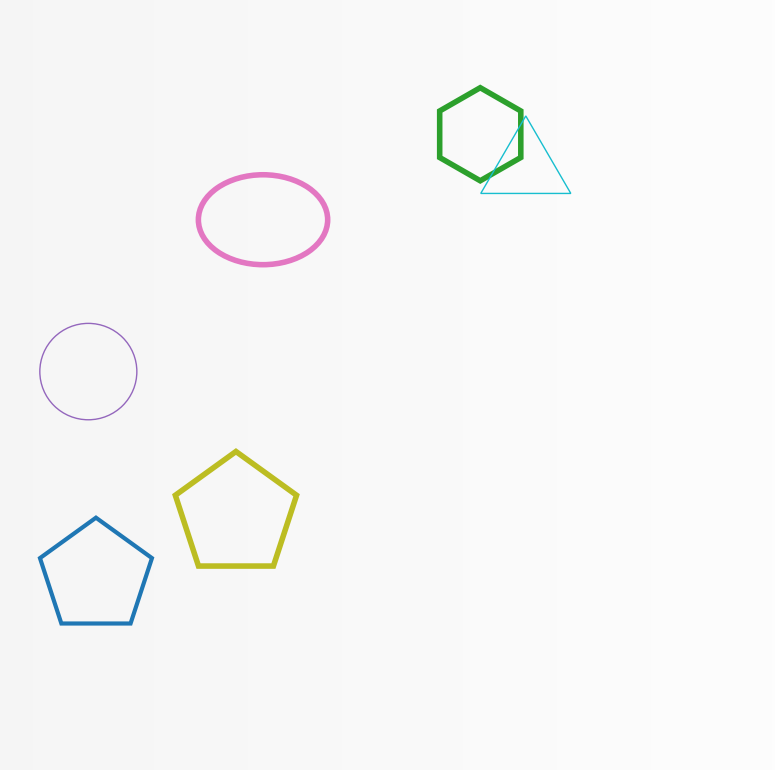[{"shape": "pentagon", "thickness": 1.5, "radius": 0.38, "center": [0.124, 0.252]}, {"shape": "hexagon", "thickness": 2, "radius": 0.3, "center": [0.62, 0.826]}, {"shape": "circle", "thickness": 0.5, "radius": 0.31, "center": [0.114, 0.517]}, {"shape": "oval", "thickness": 2, "radius": 0.42, "center": [0.339, 0.715]}, {"shape": "pentagon", "thickness": 2, "radius": 0.41, "center": [0.304, 0.331]}, {"shape": "triangle", "thickness": 0.5, "radius": 0.34, "center": [0.678, 0.782]}]